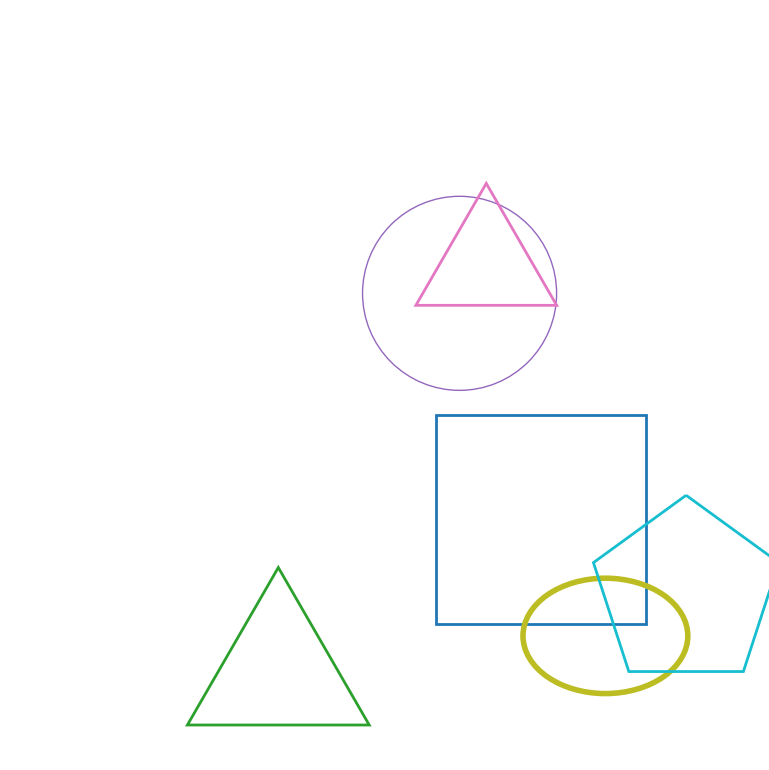[{"shape": "square", "thickness": 1, "radius": 0.68, "center": [0.703, 0.325]}, {"shape": "triangle", "thickness": 1, "radius": 0.68, "center": [0.361, 0.127]}, {"shape": "circle", "thickness": 0.5, "radius": 0.63, "center": [0.597, 0.619]}, {"shape": "triangle", "thickness": 1, "radius": 0.53, "center": [0.632, 0.656]}, {"shape": "oval", "thickness": 2, "radius": 0.54, "center": [0.786, 0.174]}, {"shape": "pentagon", "thickness": 1, "radius": 0.63, "center": [0.891, 0.23]}]